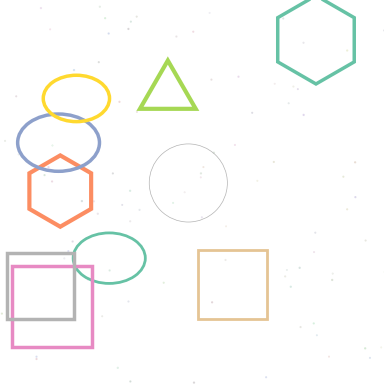[{"shape": "hexagon", "thickness": 2.5, "radius": 0.57, "center": [0.821, 0.897]}, {"shape": "oval", "thickness": 2, "radius": 0.47, "center": [0.284, 0.329]}, {"shape": "hexagon", "thickness": 3, "radius": 0.46, "center": [0.157, 0.504]}, {"shape": "oval", "thickness": 2.5, "radius": 0.53, "center": [0.152, 0.629]}, {"shape": "square", "thickness": 2.5, "radius": 0.52, "center": [0.135, 0.205]}, {"shape": "triangle", "thickness": 3, "radius": 0.42, "center": [0.436, 0.759]}, {"shape": "oval", "thickness": 2.5, "radius": 0.43, "center": [0.198, 0.744]}, {"shape": "square", "thickness": 2, "radius": 0.44, "center": [0.604, 0.261]}, {"shape": "circle", "thickness": 0.5, "radius": 0.51, "center": [0.489, 0.525]}, {"shape": "square", "thickness": 2.5, "radius": 0.43, "center": [0.105, 0.257]}]